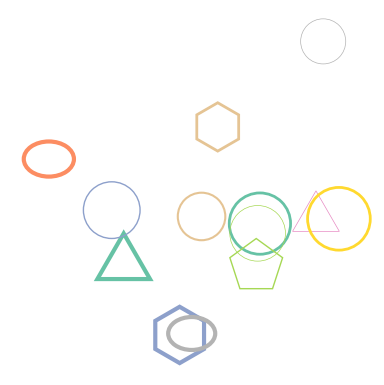[{"shape": "triangle", "thickness": 3, "radius": 0.39, "center": [0.321, 0.315]}, {"shape": "circle", "thickness": 2, "radius": 0.4, "center": [0.675, 0.419]}, {"shape": "oval", "thickness": 3, "radius": 0.33, "center": [0.127, 0.587]}, {"shape": "hexagon", "thickness": 3, "radius": 0.37, "center": [0.467, 0.13]}, {"shape": "circle", "thickness": 1, "radius": 0.37, "center": [0.29, 0.454]}, {"shape": "triangle", "thickness": 0.5, "radius": 0.35, "center": [0.821, 0.434]}, {"shape": "pentagon", "thickness": 1, "radius": 0.36, "center": [0.666, 0.308]}, {"shape": "circle", "thickness": 0.5, "radius": 0.36, "center": [0.669, 0.394]}, {"shape": "circle", "thickness": 2, "radius": 0.41, "center": [0.88, 0.432]}, {"shape": "circle", "thickness": 1.5, "radius": 0.31, "center": [0.524, 0.438]}, {"shape": "hexagon", "thickness": 2, "radius": 0.31, "center": [0.566, 0.67]}, {"shape": "oval", "thickness": 3, "radius": 0.31, "center": [0.498, 0.134]}, {"shape": "circle", "thickness": 0.5, "radius": 0.29, "center": [0.839, 0.893]}]